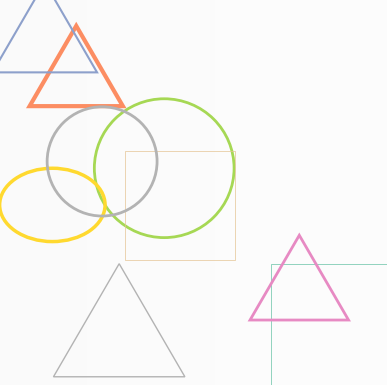[{"shape": "square", "thickness": 0.5, "radius": 0.98, "center": [0.895, 0.118]}, {"shape": "triangle", "thickness": 3, "radius": 0.69, "center": [0.197, 0.794]}, {"shape": "triangle", "thickness": 1.5, "radius": 0.78, "center": [0.115, 0.89]}, {"shape": "triangle", "thickness": 2, "radius": 0.73, "center": [0.772, 0.242]}, {"shape": "circle", "thickness": 2, "radius": 0.9, "center": [0.424, 0.563]}, {"shape": "oval", "thickness": 2.5, "radius": 0.68, "center": [0.135, 0.468]}, {"shape": "square", "thickness": 0.5, "radius": 0.71, "center": [0.464, 0.466]}, {"shape": "circle", "thickness": 2, "radius": 0.71, "center": [0.264, 0.581]}, {"shape": "triangle", "thickness": 1, "radius": 0.98, "center": [0.308, 0.119]}]